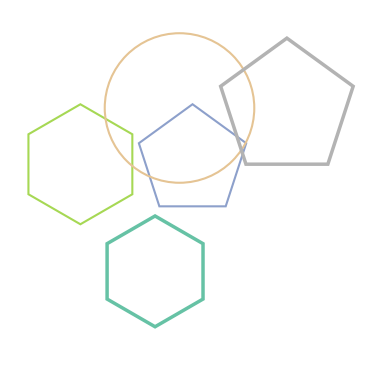[{"shape": "hexagon", "thickness": 2.5, "radius": 0.72, "center": [0.403, 0.295]}, {"shape": "pentagon", "thickness": 1.5, "radius": 0.73, "center": [0.5, 0.583]}, {"shape": "hexagon", "thickness": 1.5, "radius": 0.78, "center": [0.209, 0.573]}, {"shape": "circle", "thickness": 1.5, "radius": 0.97, "center": [0.466, 0.719]}, {"shape": "pentagon", "thickness": 2.5, "radius": 0.9, "center": [0.745, 0.72]}]